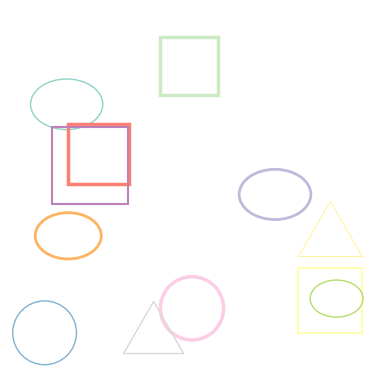[{"shape": "oval", "thickness": 1, "radius": 0.47, "center": [0.173, 0.729]}, {"shape": "square", "thickness": 1.5, "radius": 0.42, "center": [0.857, 0.22]}, {"shape": "oval", "thickness": 2, "radius": 0.47, "center": [0.714, 0.495]}, {"shape": "square", "thickness": 2.5, "radius": 0.39, "center": [0.256, 0.6]}, {"shape": "circle", "thickness": 1, "radius": 0.41, "center": [0.116, 0.136]}, {"shape": "oval", "thickness": 2, "radius": 0.43, "center": [0.177, 0.387]}, {"shape": "oval", "thickness": 1, "radius": 0.34, "center": [0.874, 0.224]}, {"shape": "circle", "thickness": 2.5, "radius": 0.41, "center": [0.499, 0.199]}, {"shape": "triangle", "thickness": 1, "radius": 0.45, "center": [0.399, 0.127]}, {"shape": "square", "thickness": 1.5, "radius": 0.5, "center": [0.234, 0.57]}, {"shape": "square", "thickness": 2.5, "radius": 0.38, "center": [0.491, 0.829]}, {"shape": "triangle", "thickness": 0.5, "radius": 0.48, "center": [0.858, 0.381]}]